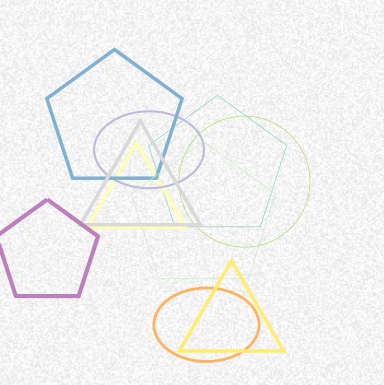[{"shape": "pentagon", "thickness": 0.5, "radius": 0.94, "center": [0.565, 0.564]}, {"shape": "triangle", "thickness": 2.5, "radius": 0.73, "center": [0.355, 0.483]}, {"shape": "oval", "thickness": 1.5, "radius": 0.71, "center": [0.387, 0.611]}, {"shape": "pentagon", "thickness": 2.5, "radius": 0.92, "center": [0.297, 0.687]}, {"shape": "oval", "thickness": 2, "radius": 0.68, "center": [0.536, 0.157]}, {"shape": "circle", "thickness": 0.5, "radius": 0.85, "center": [0.635, 0.528]}, {"shape": "triangle", "thickness": 2.5, "radius": 0.9, "center": [0.365, 0.506]}, {"shape": "pentagon", "thickness": 3, "radius": 0.69, "center": [0.123, 0.343]}, {"shape": "pentagon", "thickness": 0.5, "radius": 0.99, "center": [0.528, 0.435]}, {"shape": "triangle", "thickness": 2.5, "radius": 0.78, "center": [0.601, 0.167]}]